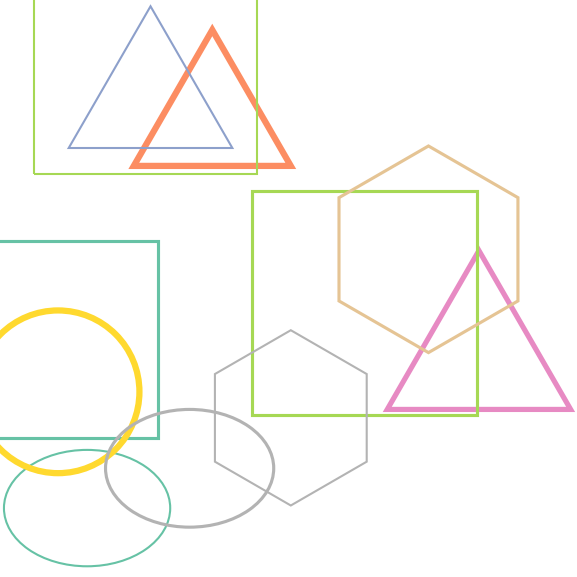[{"shape": "square", "thickness": 1.5, "radius": 0.85, "center": [0.103, 0.411]}, {"shape": "oval", "thickness": 1, "radius": 0.72, "center": [0.151, 0.119]}, {"shape": "triangle", "thickness": 3, "radius": 0.78, "center": [0.368, 0.79]}, {"shape": "triangle", "thickness": 1, "radius": 0.82, "center": [0.261, 0.825]}, {"shape": "triangle", "thickness": 2.5, "radius": 0.92, "center": [0.829, 0.382]}, {"shape": "square", "thickness": 1, "radius": 0.97, "center": [0.253, 0.891]}, {"shape": "square", "thickness": 1.5, "radius": 0.97, "center": [0.631, 0.475]}, {"shape": "circle", "thickness": 3, "radius": 0.7, "center": [0.101, 0.321]}, {"shape": "hexagon", "thickness": 1.5, "radius": 0.89, "center": [0.742, 0.567]}, {"shape": "oval", "thickness": 1.5, "radius": 0.73, "center": [0.328, 0.188]}, {"shape": "hexagon", "thickness": 1, "radius": 0.76, "center": [0.504, 0.276]}]